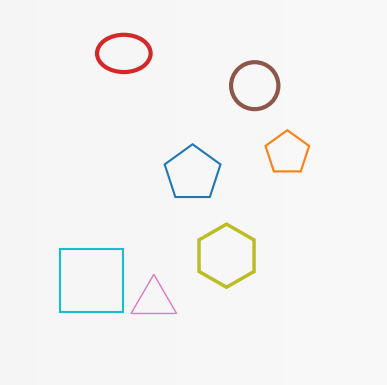[{"shape": "pentagon", "thickness": 1.5, "radius": 0.38, "center": [0.497, 0.55]}, {"shape": "pentagon", "thickness": 1.5, "radius": 0.3, "center": [0.741, 0.603]}, {"shape": "oval", "thickness": 3, "radius": 0.35, "center": [0.32, 0.861]}, {"shape": "circle", "thickness": 3, "radius": 0.31, "center": [0.657, 0.777]}, {"shape": "triangle", "thickness": 1, "radius": 0.34, "center": [0.397, 0.22]}, {"shape": "hexagon", "thickness": 2.5, "radius": 0.41, "center": [0.585, 0.336]}, {"shape": "square", "thickness": 1.5, "radius": 0.41, "center": [0.236, 0.27]}]